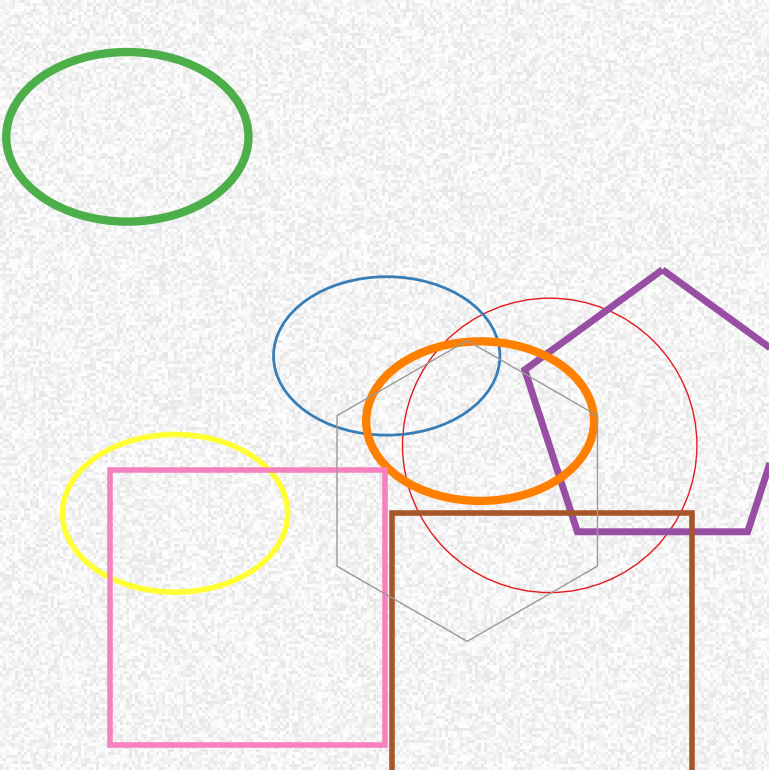[{"shape": "circle", "thickness": 0.5, "radius": 0.96, "center": [0.714, 0.422]}, {"shape": "oval", "thickness": 1, "radius": 0.73, "center": [0.502, 0.538]}, {"shape": "oval", "thickness": 3, "radius": 0.79, "center": [0.165, 0.822]}, {"shape": "pentagon", "thickness": 2.5, "radius": 0.94, "center": [0.86, 0.462]}, {"shape": "oval", "thickness": 3, "radius": 0.74, "center": [0.624, 0.453]}, {"shape": "oval", "thickness": 2, "radius": 0.73, "center": [0.227, 0.333]}, {"shape": "square", "thickness": 2, "radius": 0.98, "center": [0.704, 0.139]}, {"shape": "square", "thickness": 2, "radius": 0.89, "center": [0.321, 0.211]}, {"shape": "hexagon", "thickness": 0.5, "radius": 0.98, "center": [0.607, 0.362]}]